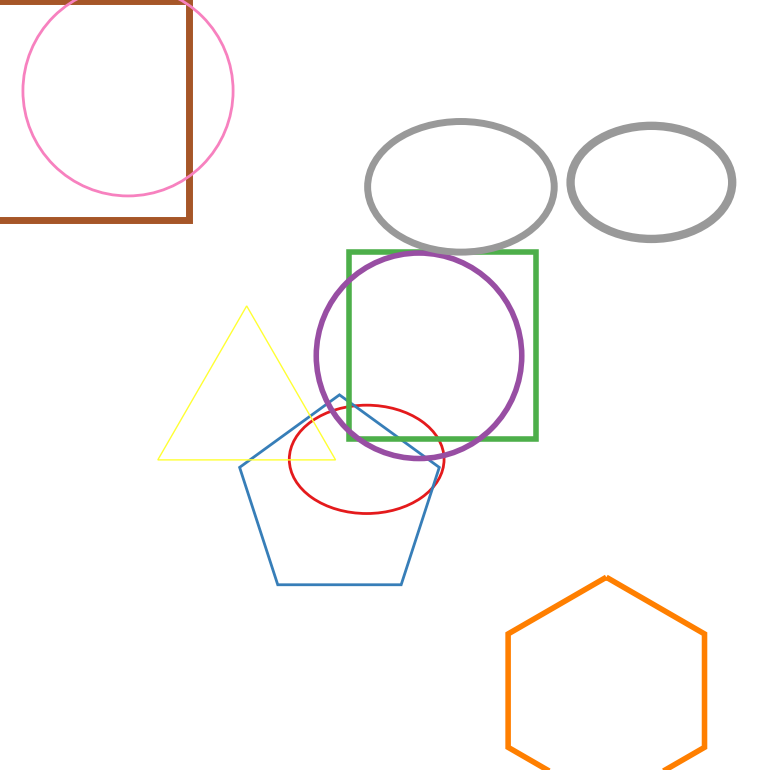[{"shape": "oval", "thickness": 1, "radius": 0.5, "center": [0.476, 0.403]}, {"shape": "pentagon", "thickness": 1, "radius": 0.68, "center": [0.441, 0.351]}, {"shape": "square", "thickness": 2, "radius": 0.61, "center": [0.575, 0.551]}, {"shape": "circle", "thickness": 2, "radius": 0.67, "center": [0.544, 0.538]}, {"shape": "hexagon", "thickness": 2, "radius": 0.74, "center": [0.787, 0.103]}, {"shape": "triangle", "thickness": 0.5, "radius": 0.67, "center": [0.32, 0.469]}, {"shape": "square", "thickness": 2.5, "radius": 0.71, "center": [0.103, 0.856]}, {"shape": "circle", "thickness": 1, "radius": 0.68, "center": [0.166, 0.882]}, {"shape": "oval", "thickness": 2.5, "radius": 0.61, "center": [0.599, 0.757]}, {"shape": "oval", "thickness": 3, "radius": 0.52, "center": [0.846, 0.763]}]